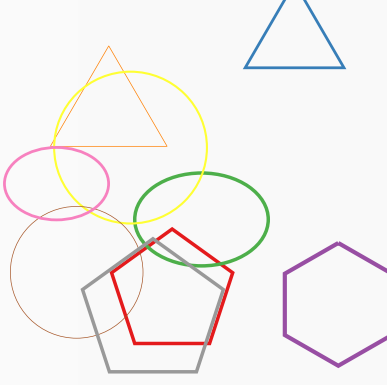[{"shape": "pentagon", "thickness": 2.5, "radius": 0.82, "center": [0.444, 0.241]}, {"shape": "triangle", "thickness": 2, "radius": 0.74, "center": [0.76, 0.898]}, {"shape": "oval", "thickness": 2.5, "radius": 0.86, "center": [0.52, 0.43]}, {"shape": "hexagon", "thickness": 3, "radius": 0.8, "center": [0.873, 0.209]}, {"shape": "triangle", "thickness": 0.5, "radius": 0.87, "center": [0.281, 0.707]}, {"shape": "circle", "thickness": 1.5, "radius": 0.99, "center": [0.337, 0.617]}, {"shape": "circle", "thickness": 0.5, "radius": 0.86, "center": [0.198, 0.293]}, {"shape": "oval", "thickness": 2, "radius": 0.67, "center": [0.146, 0.523]}, {"shape": "pentagon", "thickness": 2.5, "radius": 0.96, "center": [0.395, 0.189]}]